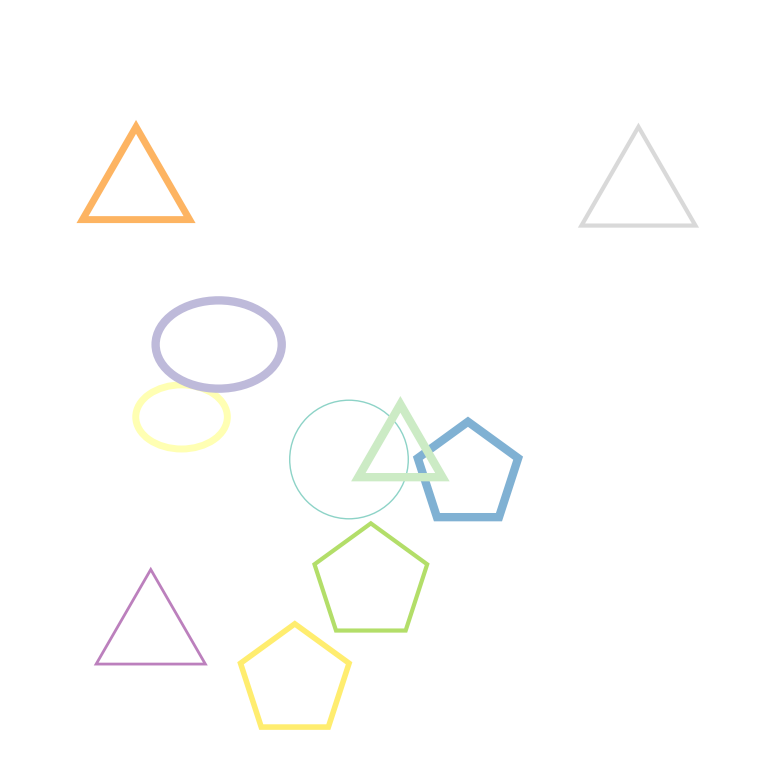[{"shape": "circle", "thickness": 0.5, "radius": 0.38, "center": [0.453, 0.403]}, {"shape": "oval", "thickness": 2.5, "radius": 0.3, "center": [0.236, 0.459]}, {"shape": "oval", "thickness": 3, "radius": 0.41, "center": [0.284, 0.553]}, {"shape": "pentagon", "thickness": 3, "radius": 0.34, "center": [0.608, 0.384]}, {"shape": "triangle", "thickness": 2.5, "radius": 0.4, "center": [0.177, 0.755]}, {"shape": "pentagon", "thickness": 1.5, "radius": 0.38, "center": [0.482, 0.243]}, {"shape": "triangle", "thickness": 1.5, "radius": 0.43, "center": [0.829, 0.75]}, {"shape": "triangle", "thickness": 1, "radius": 0.41, "center": [0.196, 0.179]}, {"shape": "triangle", "thickness": 3, "radius": 0.32, "center": [0.52, 0.412]}, {"shape": "pentagon", "thickness": 2, "radius": 0.37, "center": [0.383, 0.116]}]